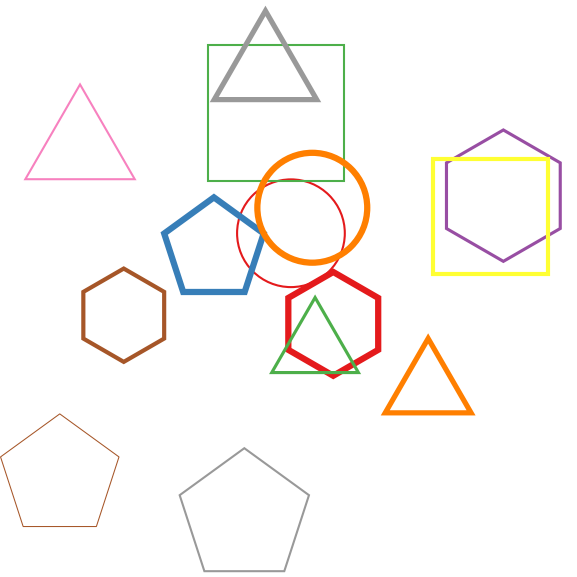[{"shape": "hexagon", "thickness": 3, "radius": 0.45, "center": [0.577, 0.438]}, {"shape": "circle", "thickness": 1, "radius": 0.47, "center": [0.504, 0.595]}, {"shape": "pentagon", "thickness": 3, "radius": 0.45, "center": [0.37, 0.567]}, {"shape": "triangle", "thickness": 1.5, "radius": 0.43, "center": [0.546, 0.397]}, {"shape": "square", "thickness": 1, "radius": 0.59, "center": [0.479, 0.804]}, {"shape": "hexagon", "thickness": 1.5, "radius": 0.57, "center": [0.872, 0.66]}, {"shape": "circle", "thickness": 3, "radius": 0.48, "center": [0.541, 0.639]}, {"shape": "triangle", "thickness": 2.5, "radius": 0.43, "center": [0.741, 0.327]}, {"shape": "square", "thickness": 2, "radius": 0.49, "center": [0.849, 0.624]}, {"shape": "hexagon", "thickness": 2, "radius": 0.4, "center": [0.214, 0.453]}, {"shape": "pentagon", "thickness": 0.5, "radius": 0.54, "center": [0.103, 0.175]}, {"shape": "triangle", "thickness": 1, "radius": 0.55, "center": [0.139, 0.744]}, {"shape": "pentagon", "thickness": 1, "radius": 0.59, "center": [0.423, 0.105]}, {"shape": "triangle", "thickness": 2.5, "radius": 0.51, "center": [0.46, 0.878]}]